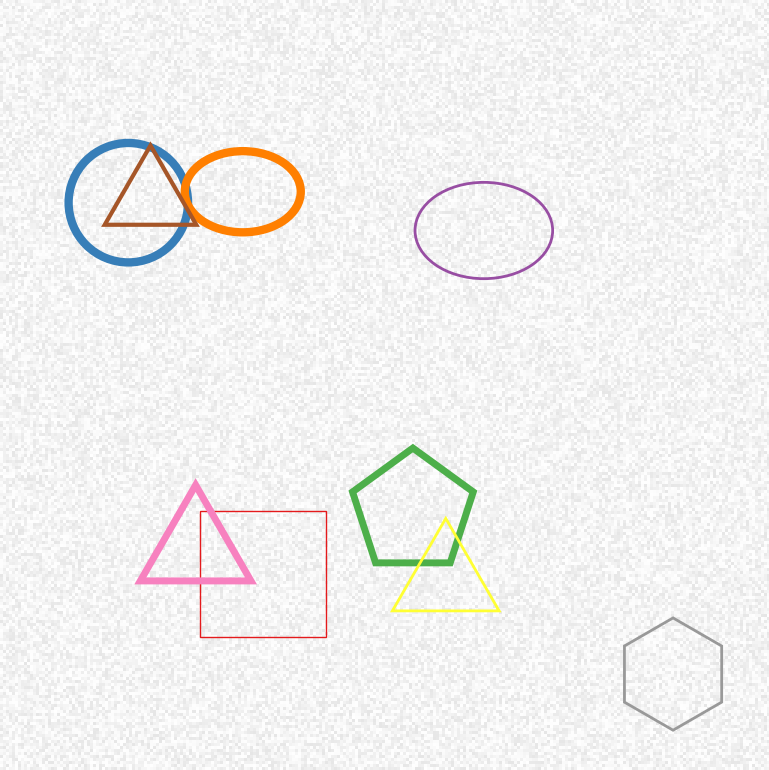[{"shape": "square", "thickness": 0.5, "radius": 0.41, "center": [0.342, 0.255]}, {"shape": "circle", "thickness": 3, "radius": 0.39, "center": [0.167, 0.737]}, {"shape": "pentagon", "thickness": 2.5, "radius": 0.41, "center": [0.536, 0.336]}, {"shape": "oval", "thickness": 1, "radius": 0.45, "center": [0.628, 0.701]}, {"shape": "oval", "thickness": 3, "radius": 0.38, "center": [0.315, 0.751]}, {"shape": "triangle", "thickness": 1, "radius": 0.4, "center": [0.579, 0.247]}, {"shape": "triangle", "thickness": 1.5, "radius": 0.34, "center": [0.195, 0.742]}, {"shape": "triangle", "thickness": 2.5, "radius": 0.41, "center": [0.254, 0.287]}, {"shape": "hexagon", "thickness": 1, "radius": 0.36, "center": [0.874, 0.125]}]